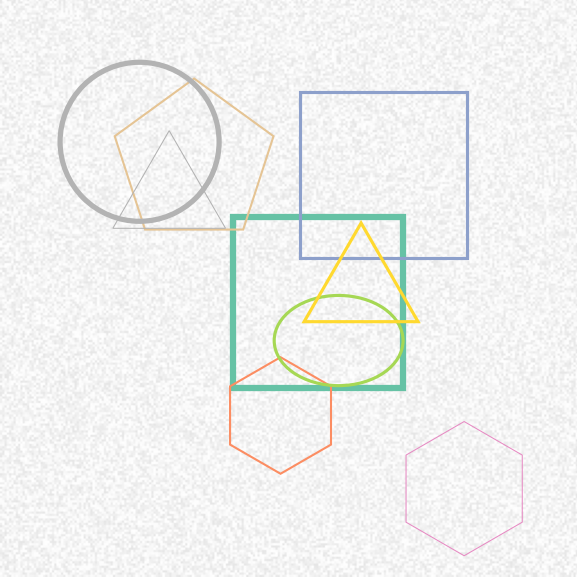[{"shape": "square", "thickness": 3, "radius": 0.74, "center": [0.551, 0.475]}, {"shape": "hexagon", "thickness": 1, "radius": 0.5, "center": [0.486, 0.28]}, {"shape": "square", "thickness": 1.5, "radius": 0.72, "center": [0.664, 0.696]}, {"shape": "hexagon", "thickness": 0.5, "radius": 0.58, "center": [0.804, 0.153]}, {"shape": "oval", "thickness": 1.5, "radius": 0.56, "center": [0.586, 0.409]}, {"shape": "triangle", "thickness": 1.5, "radius": 0.57, "center": [0.625, 0.499]}, {"shape": "pentagon", "thickness": 1, "radius": 0.72, "center": [0.336, 0.719]}, {"shape": "triangle", "thickness": 0.5, "radius": 0.56, "center": [0.293, 0.66]}, {"shape": "circle", "thickness": 2.5, "radius": 0.69, "center": [0.242, 0.754]}]